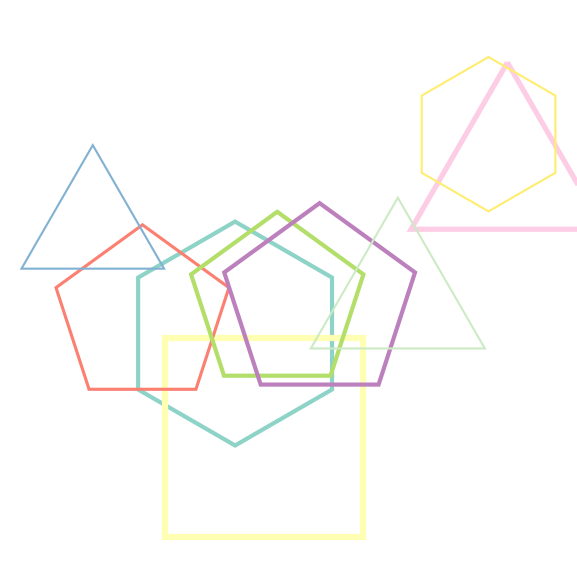[{"shape": "hexagon", "thickness": 2, "radius": 0.97, "center": [0.407, 0.422]}, {"shape": "square", "thickness": 3, "radius": 0.86, "center": [0.457, 0.241]}, {"shape": "pentagon", "thickness": 1.5, "radius": 0.79, "center": [0.247, 0.452]}, {"shape": "triangle", "thickness": 1, "radius": 0.71, "center": [0.161, 0.605]}, {"shape": "pentagon", "thickness": 2, "radius": 0.78, "center": [0.48, 0.476]}, {"shape": "triangle", "thickness": 2.5, "radius": 0.96, "center": [0.879, 0.698]}, {"shape": "pentagon", "thickness": 2, "radius": 0.87, "center": [0.553, 0.474]}, {"shape": "triangle", "thickness": 1, "radius": 0.87, "center": [0.689, 0.483]}, {"shape": "hexagon", "thickness": 1, "radius": 0.67, "center": [0.846, 0.767]}]